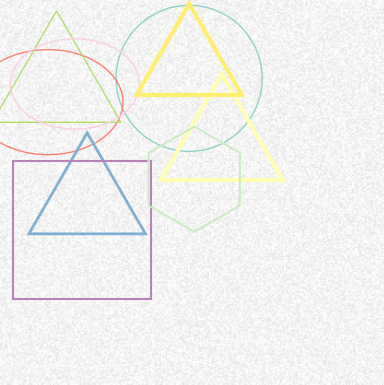[{"shape": "circle", "thickness": 1, "radius": 0.95, "center": [0.491, 0.796]}, {"shape": "triangle", "thickness": 3, "radius": 0.91, "center": [0.576, 0.624]}, {"shape": "oval", "thickness": 1, "radius": 0.97, "center": [0.124, 0.735]}, {"shape": "triangle", "thickness": 2, "radius": 0.87, "center": [0.226, 0.48]}, {"shape": "triangle", "thickness": 1, "radius": 0.97, "center": [0.147, 0.779]}, {"shape": "oval", "thickness": 1, "radius": 0.84, "center": [0.195, 0.782]}, {"shape": "square", "thickness": 1.5, "radius": 0.9, "center": [0.213, 0.404]}, {"shape": "hexagon", "thickness": 1.5, "radius": 0.68, "center": [0.505, 0.535]}, {"shape": "triangle", "thickness": 3, "radius": 0.79, "center": [0.491, 0.832]}]